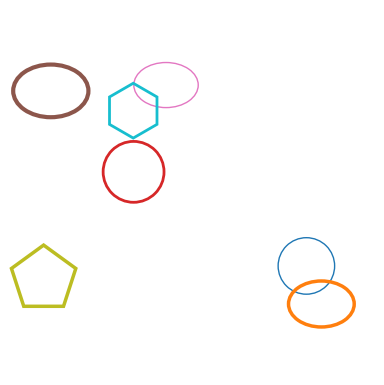[{"shape": "circle", "thickness": 1, "radius": 0.37, "center": [0.796, 0.309]}, {"shape": "oval", "thickness": 2.5, "radius": 0.43, "center": [0.835, 0.21]}, {"shape": "circle", "thickness": 2, "radius": 0.4, "center": [0.347, 0.554]}, {"shape": "oval", "thickness": 3, "radius": 0.49, "center": [0.132, 0.764]}, {"shape": "oval", "thickness": 1, "radius": 0.42, "center": [0.431, 0.779]}, {"shape": "pentagon", "thickness": 2.5, "radius": 0.44, "center": [0.113, 0.276]}, {"shape": "hexagon", "thickness": 2, "radius": 0.36, "center": [0.346, 0.713]}]